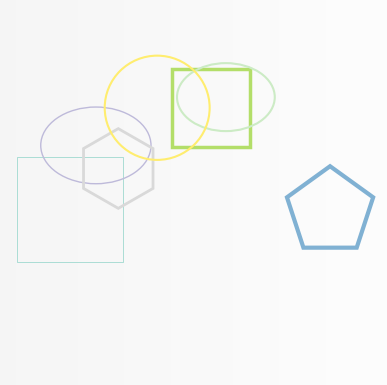[{"shape": "square", "thickness": 0.5, "radius": 0.68, "center": [0.181, 0.456]}, {"shape": "oval", "thickness": 1, "radius": 0.71, "center": [0.247, 0.622]}, {"shape": "pentagon", "thickness": 3, "radius": 0.58, "center": [0.852, 0.451]}, {"shape": "square", "thickness": 2.5, "radius": 0.5, "center": [0.545, 0.719]}, {"shape": "hexagon", "thickness": 2, "radius": 0.52, "center": [0.305, 0.562]}, {"shape": "oval", "thickness": 1.5, "radius": 0.63, "center": [0.583, 0.748]}, {"shape": "circle", "thickness": 1.5, "radius": 0.68, "center": [0.406, 0.72]}]